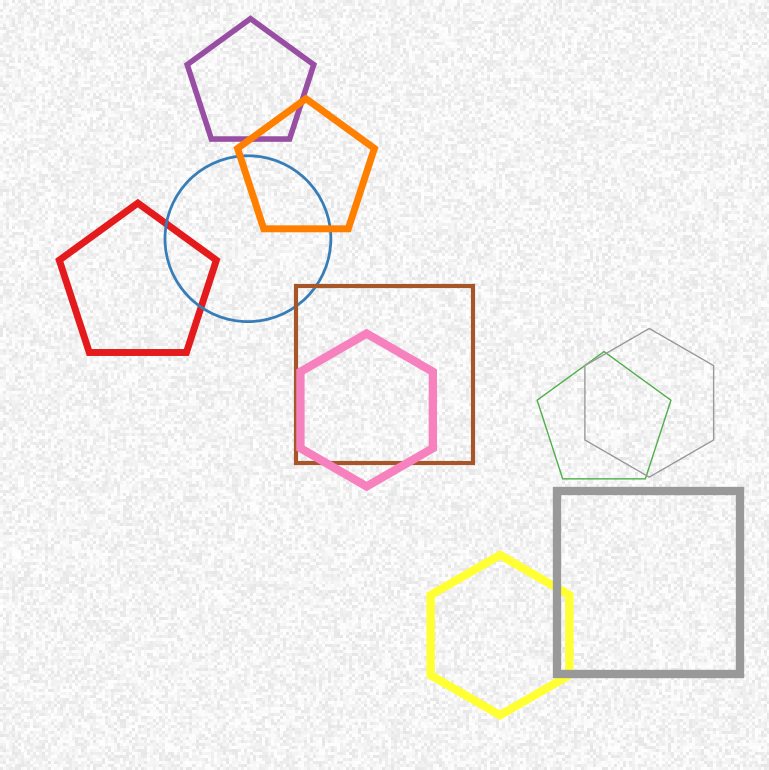[{"shape": "pentagon", "thickness": 2.5, "radius": 0.54, "center": [0.179, 0.629]}, {"shape": "circle", "thickness": 1, "radius": 0.54, "center": [0.322, 0.69]}, {"shape": "pentagon", "thickness": 0.5, "radius": 0.46, "center": [0.784, 0.452]}, {"shape": "pentagon", "thickness": 2, "radius": 0.43, "center": [0.325, 0.889]}, {"shape": "pentagon", "thickness": 2.5, "radius": 0.47, "center": [0.397, 0.778]}, {"shape": "hexagon", "thickness": 3, "radius": 0.52, "center": [0.649, 0.175]}, {"shape": "square", "thickness": 1.5, "radius": 0.58, "center": [0.5, 0.513]}, {"shape": "hexagon", "thickness": 3, "radius": 0.5, "center": [0.476, 0.468]}, {"shape": "hexagon", "thickness": 0.5, "radius": 0.48, "center": [0.843, 0.477]}, {"shape": "square", "thickness": 3, "radius": 0.59, "center": [0.843, 0.243]}]